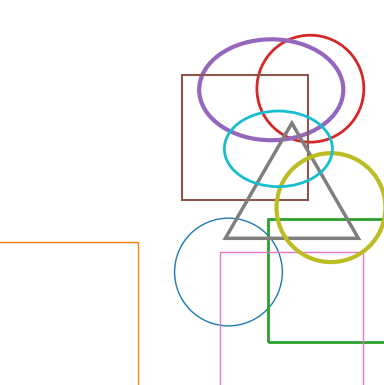[{"shape": "circle", "thickness": 1, "radius": 0.7, "center": [0.593, 0.293]}, {"shape": "square", "thickness": 1, "radius": 0.98, "center": [0.163, 0.174]}, {"shape": "square", "thickness": 2, "radius": 0.8, "center": [0.855, 0.272]}, {"shape": "circle", "thickness": 2, "radius": 0.69, "center": [0.806, 0.77]}, {"shape": "oval", "thickness": 3, "radius": 0.94, "center": [0.705, 0.767]}, {"shape": "square", "thickness": 1.5, "radius": 0.81, "center": [0.636, 0.643]}, {"shape": "square", "thickness": 1, "radius": 0.93, "center": [0.757, 0.158]}, {"shape": "triangle", "thickness": 2.5, "radius": 1.0, "center": [0.758, 0.481]}, {"shape": "circle", "thickness": 3, "radius": 0.71, "center": [0.86, 0.461]}, {"shape": "oval", "thickness": 2, "radius": 0.7, "center": [0.723, 0.613]}]